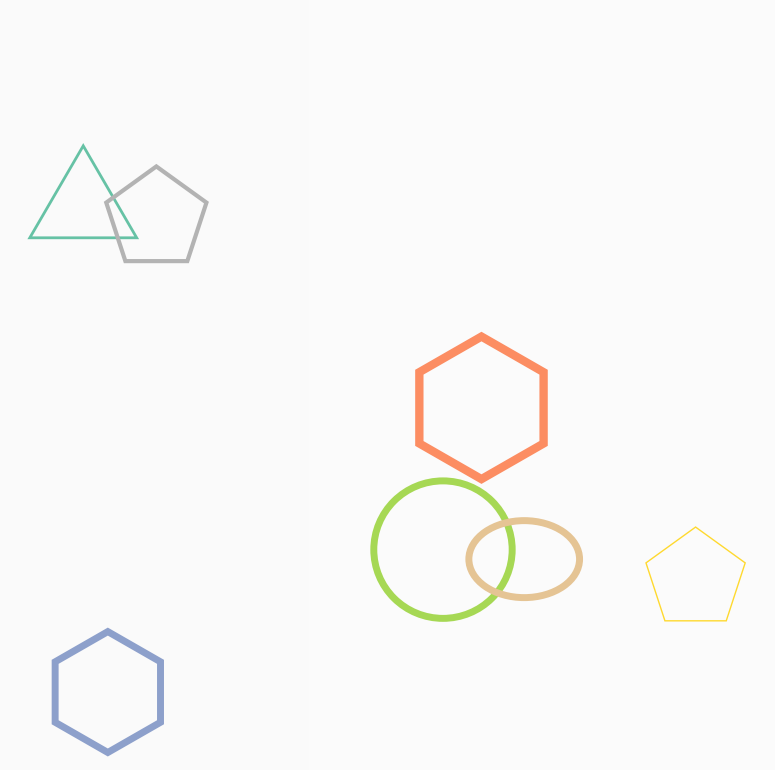[{"shape": "triangle", "thickness": 1, "radius": 0.4, "center": [0.107, 0.731]}, {"shape": "hexagon", "thickness": 3, "radius": 0.46, "center": [0.621, 0.47]}, {"shape": "hexagon", "thickness": 2.5, "radius": 0.39, "center": [0.139, 0.101]}, {"shape": "circle", "thickness": 2.5, "radius": 0.45, "center": [0.572, 0.286]}, {"shape": "pentagon", "thickness": 0.5, "radius": 0.34, "center": [0.898, 0.248]}, {"shape": "oval", "thickness": 2.5, "radius": 0.36, "center": [0.676, 0.274]}, {"shape": "pentagon", "thickness": 1.5, "radius": 0.34, "center": [0.202, 0.716]}]